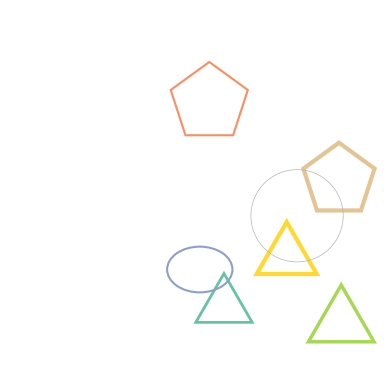[{"shape": "triangle", "thickness": 2, "radius": 0.42, "center": [0.582, 0.205]}, {"shape": "pentagon", "thickness": 1.5, "radius": 0.53, "center": [0.544, 0.734]}, {"shape": "oval", "thickness": 1.5, "radius": 0.42, "center": [0.519, 0.3]}, {"shape": "triangle", "thickness": 2.5, "radius": 0.49, "center": [0.886, 0.161]}, {"shape": "triangle", "thickness": 3, "radius": 0.45, "center": [0.745, 0.333]}, {"shape": "pentagon", "thickness": 3, "radius": 0.49, "center": [0.88, 0.532]}, {"shape": "circle", "thickness": 0.5, "radius": 0.6, "center": [0.772, 0.44]}]